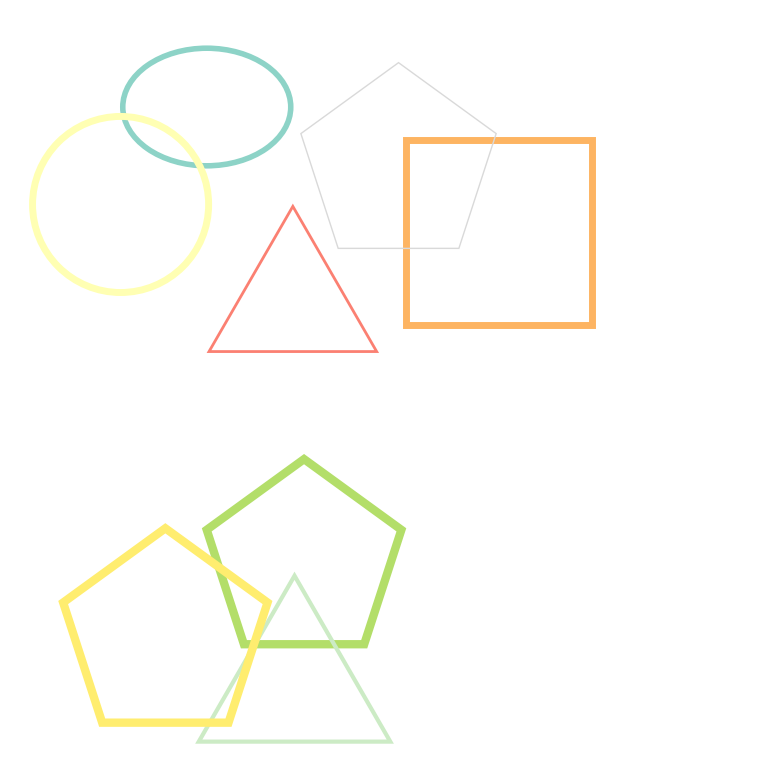[{"shape": "oval", "thickness": 2, "radius": 0.55, "center": [0.269, 0.861]}, {"shape": "circle", "thickness": 2.5, "radius": 0.57, "center": [0.157, 0.734]}, {"shape": "triangle", "thickness": 1, "radius": 0.63, "center": [0.38, 0.606]}, {"shape": "square", "thickness": 2.5, "radius": 0.6, "center": [0.648, 0.698]}, {"shape": "pentagon", "thickness": 3, "radius": 0.66, "center": [0.395, 0.271]}, {"shape": "pentagon", "thickness": 0.5, "radius": 0.67, "center": [0.518, 0.785]}, {"shape": "triangle", "thickness": 1.5, "radius": 0.72, "center": [0.383, 0.109]}, {"shape": "pentagon", "thickness": 3, "radius": 0.7, "center": [0.215, 0.174]}]